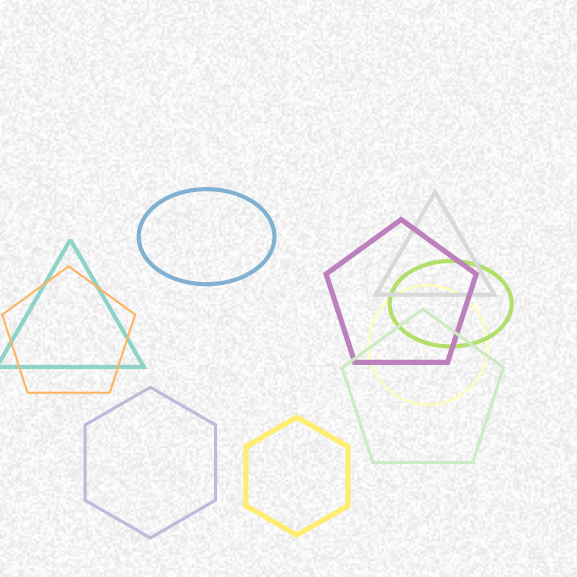[{"shape": "triangle", "thickness": 2, "radius": 0.73, "center": [0.122, 0.437]}, {"shape": "circle", "thickness": 1, "radius": 0.52, "center": [0.741, 0.402]}, {"shape": "hexagon", "thickness": 1.5, "radius": 0.65, "center": [0.26, 0.198]}, {"shape": "oval", "thickness": 2, "radius": 0.59, "center": [0.358, 0.589]}, {"shape": "pentagon", "thickness": 1, "radius": 0.61, "center": [0.119, 0.417]}, {"shape": "oval", "thickness": 2, "radius": 0.53, "center": [0.78, 0.473]}, {"shape": "triangle", "thickness": 2, "radius": 0.59, "center": [0.753, 0.548]}, {"shape": "pentagon", "thickness": 2.5, "radius": 0.68, "center": [0.695, 0.482]}, {"shape": "pentagon", "thickness": 1.5, "radius": 0.73, "center": [0.732, 0.317]}, {"shape": "hexagon", "thickness": 2.5, "radius": 0.51, "center": [0.514, 0.175]}]